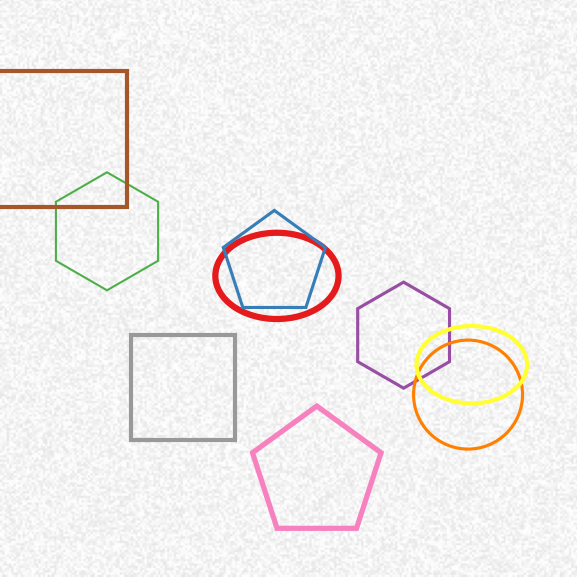[{"shape": "oval", "thickness": 3, "radius": 0.53, "center": [0.48, 0.521]}, {"shape": "pentagon", "thickness": 1.5, "radius": 0.46, "center": [0.475, 0.542]}, {"shape": "hexagon", "thickness": 1, "radius": 0.51, "center": [0.185, 0.599]}, {"shape": "hexagon", "thickness": 1.5, "radius": 0.46, "center": [0.699, 0.419]}, {"shape": "circle", "thickness": 1.5, "radius": 0.47, "center": [0.81, 0.316]}, {"shape": "oval", "thickness": 2, "radius": 0.48, "center": [0.817, 0.368]}, {"shape": "square", "thickness": 2, "radius": 0.59, "center": [0.103, 0.758]}, {"shape": "pentagon", "thickness": 2.5, "radius": 0.59, "center": [0.549, 0.179]}, {"shape": "square", "thickness": 2, "radius": 0.45, "center": [0.317, 0.328]}]